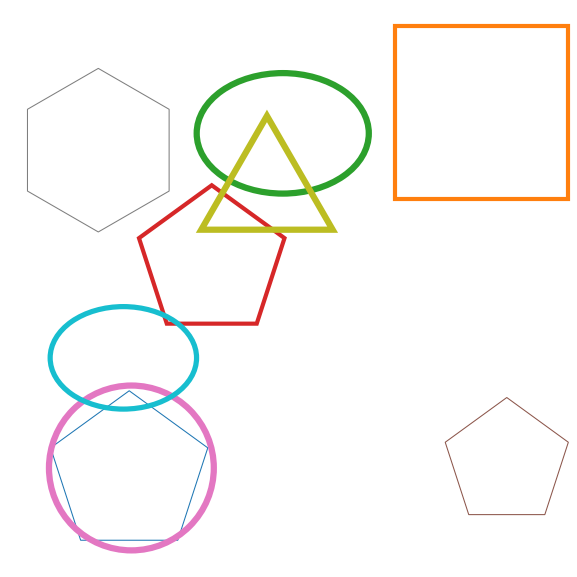[{"shape": "pentagon", "thickness": 0.5, "radius": 0.72, "center": [0.224, 0.179]}, {"shape": "square", "thickness": 2, "radius": 0.75, "center": [0.834, 0.804]}, {"shape": "oval", "thickness": 3, "radius": 0.75, "center": [0.49, 0.768]}, {"shape": "pentagon", "thickness": 2, "radius": 0.66, "center": [0.367, 0.546]}, {"shape": "pentagon", "thickness": 0.5, "radius": 0.56, "center": [0.878, 0.199]}, {"shape": "circle", "thickness": 3, "radius": 0.71, "center": [0.228, 0.189]}, {"shape": "hexagon", "thickness": 0.5, "radius": 0.71, "center": [0.17, 0.739]}, {"shape": "triangle", "thickness": 3, "radius": 0.66, "center": [0.462, 0.667]}, {"shape": "oval", "thickness": 2.5, "radius": 0.63, "center": [0.214, 0.379]}]